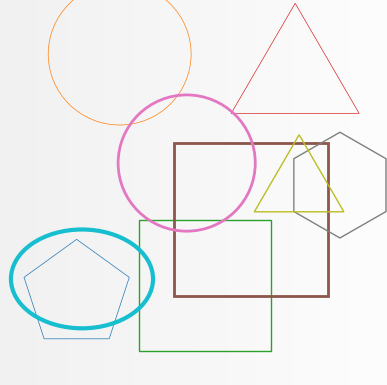[{"shape": "pentagon", "thickness": 0.5, "radius": 0.71, "center": [0.198, 0.236]}, {"shape": "circle", "thickness": 0.5, "radius": 0.92, "center": [0.309, 0.86]}, {"shape": "square", "thickness": 1, "radius": 0.85, "center": [0.53, 0.259]}, {"shape": "triangle", "thickness": 0.5, "radius": 0.95, "center": [0.762, 0.801]}, {"shape": "square", "thickness": 2, "radius": 0.99, "center": [0.648, 0.43]}, {"shape": "circle", "thickness": 2, "radius": 0.88, "center": [0.482, 0.577]}, {"shape": "hexagon", "thickness": 1, "radius": 0.69, "center": [0.877, 0.519]}, {"shape": "triangle", "thickness": 1, "radius": 0.67, "center": [0.772, 0.517]}, {"shape": "oval", "thickness": 3, "radius": 0.92, "center": [0.212, 0.276]}]